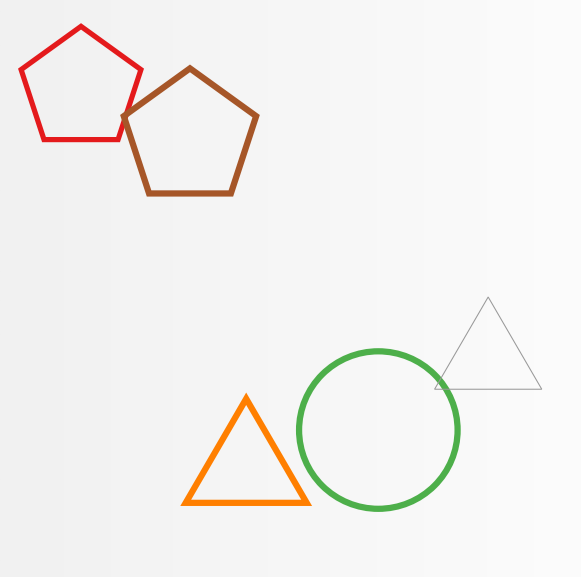[{"shape": "pentagon", "thickness": 2.5, "radius": 0.54, "center": [0.139, 0.845]}, {"shape": "circle", "thickness": 3, "radius": 0.68, "center": [0.651, 0.254]}, {"shape": "triangle", "thickness": 3, "radius": 0.6, "center": [0.424, 0.188]}, {"shape": "pentagon", "thickness": 3, "radius": 0.6, "center": [0.327, 0.761]}, {"shape": "triangle", "thickness": 0.5, "radius": 0.53, "center": [0.84, 0.378]}]